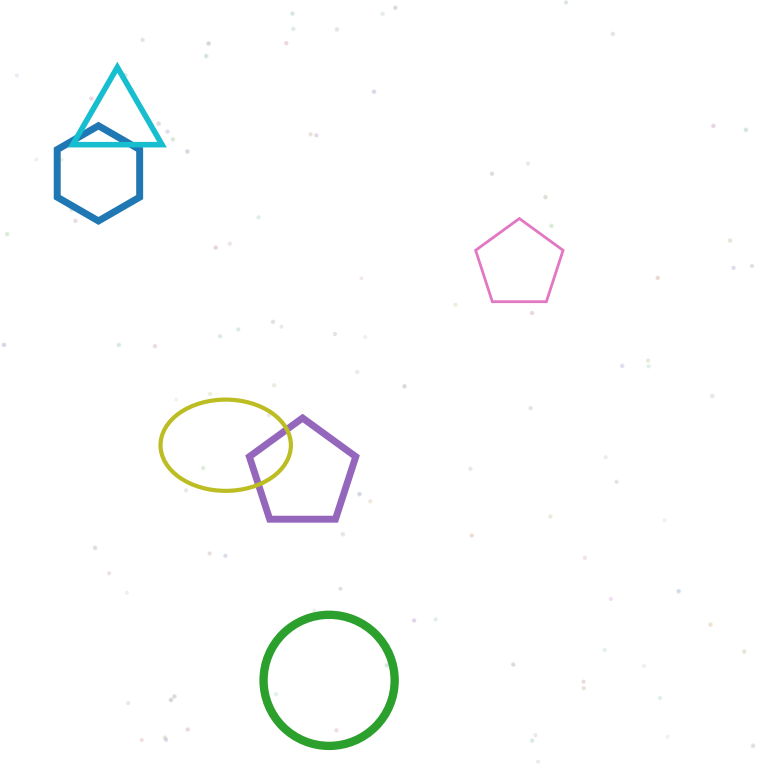[{"shape": "hexagon", "thickness": 2.5, "radius": 0.31, "center": [0.128, 0.775]}, {"shape": "circle", "thickness": 3, "radius": 0.43, "center": [0.427, 0.116]}, {"shape": "pentagon", "thickness": 2.5, "radius": 0.36, "center": [0.393, 0.384]}, {"shape": "pentagon", "thickness": 1, "radius": 0.3, "center": [0.674, 0.656]}, {"shape": "oval", "thickness": 1.5, "radius": 0.42, "center": [0.293, 0.422]}, {"shape": "triangle", "thickness": 2, "radius": 0.34, "center": [0.152, 0.846]}]